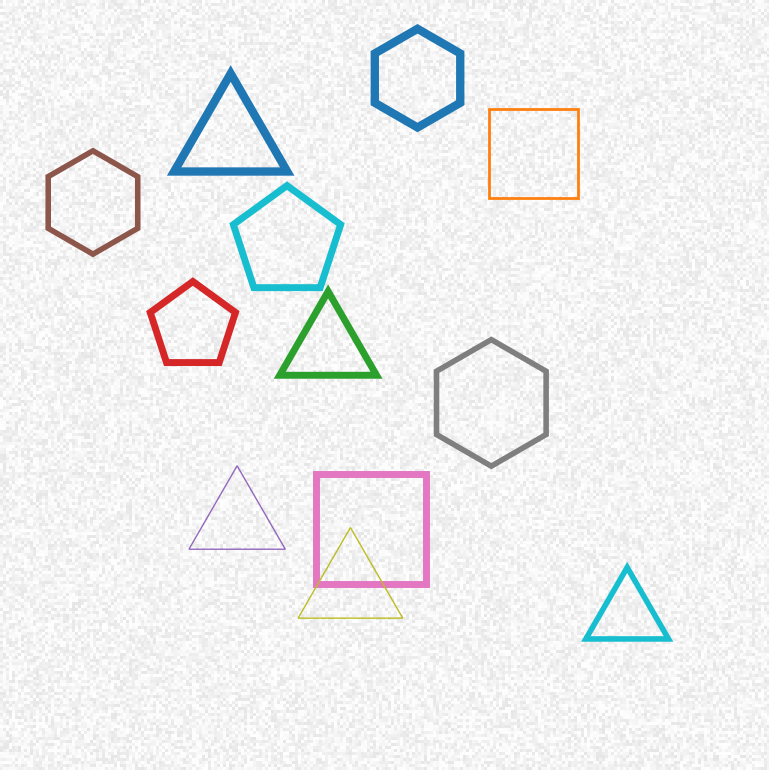[{"shape": "hexagon", "thickness": 3, "radius": 0.32, "center": [0.542, 0.899]}, {"shape": "triangle", "thickness": 3, "radius": 0.42, "center": [0.3, 0.82]}, {"shape": "square", "thickness": 1, "radius": 0.29, "center": [0.693, 0.8]}, {"shape": "triangle", "thickness": 2.5, "radius": 0.36, "center": [0.426, 0.549]}, {"shape": "pentagon", "thickness": 2.5, "radius": 0.29, "center": [0.25, 0.576]}, {"shape": "triangle", "thickness": 0.5, "radius": 0.36, "center": [0.308, 0.323]}, {"shape": "hexagon", "thickness": 2, "radius": 0.34, "center": [0.121, 0.737]}, {"shape": "square", "thickness": 2.5, "radius": 0.36, "center": [0.481, 0.313]}, {"shape": "hexagon", "thickness": 2, "radius": 0.41, "center": [0.638, 0.477]}, {"shape": "triangle", "thickness": 0.5, "radius": 0.39, "center": [0.455, 0.236]}, {"shape": "pentagon", "thickness": 2.5, "radius": 0.37, "center": [0.373, 0.686]}, {"shape": "triangle", "thickness": 2, "radius": 0.31, "center": [0.815, 0.201]}]